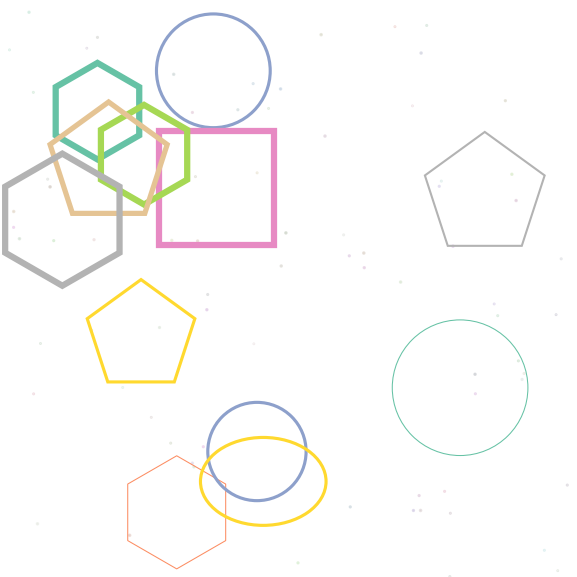[{"shape": "circle", "thickness": 0.5, "radius": 0.59, "center": [0.797, 0.328]}, {"shape": "hexagon", "thickness": 3, "radius": 0.42, "center": [0.169, 0.807]}, {"shape": "hexagon", "thickness": 0.5, "radius": 0.49, "center": [0.306, 0.112]}, {"shape": "circle", "thickness": 1.5, "radius": 0.43, "center": [0.445, 0.217]}, {"shape": "circle", "thickness": 1.5, "radius": 0.49, "center": [0.369, 0.877]}, {"shape": "square", "thickness": 3, "radius": 0.5, "center": [0.376, 0.674]}, {"shape": "hexagon", "thickness": 3, "radius": 0.43, "center": [0.249, 0.731]}, {"shape": "oval", "thickness": 1.5, "radius": 0.54, "center": [0.456, 0.166]}, {"shape": "pentagon", "thickness": 1.5, "radius": 0.49, "center": [0.244, 0.417]}, {"shape": "pentagon", "thickness": 2.5, "radius": 0.53, "center": [0.188, 0.716]}, {"shape": "hexagon", "thickness": 3, "radius": 0.57, "center": [0.108, 0.619]}, {"shape": "pentagon", "thickness": 1, "radius": 0.55, "center": [0.839, 0.662]}]